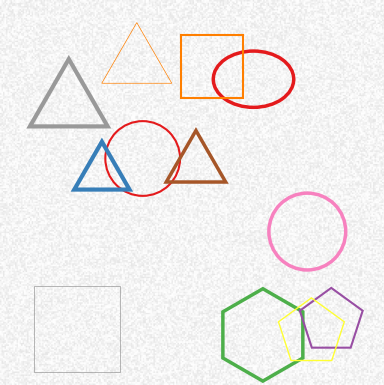[{"shape": "oval", "thickness": 2.5, "radius": 0.52, "center": [0.658, 0.794]}, {"shape": "circle", "thickness": 1.5, "radius": 0.49, "center": [0.371, 0.588]}, {"shape": "triangle", "thickness": 3, "radius": 0.41, "center": [0.265, 0.549]}, {"shape": "hexagon", "thickness": 2.5, "radius": 0.6, "center": [0.683, 0.13]}, {"shape": "pentagon", "thickness": 1.5, "radius": 0.43, "center": [0.86, 0.166]}, {"shape": "square", "thickness": 1.5, "radius": 0.41, "center": [0.551, 0.827]}, {"shape": "triangle", "thickness": 0.5, "radius": 0.53, "center": [0.355, 0.836]}, {"shape": "pentagon", "thickness": 1, "radius": 0.45, "center": [0.809, 0.136]}, {"shape": "triangle", "thickness": 2.5, "radius": 0.45, "center": [0.509, 0.572]}, {"shape": "circle", "thickness": 2.5, "radius": 0.5, "center": [0.798, 0.399]}, {"shape": "triangle", "thickness": 3, "radius": 0.58, "center": [0.179, 0.73]}, {"shape": "square", "thickness": 0.5, "radius": 0.56, "center": [0.199, 0.145]}]